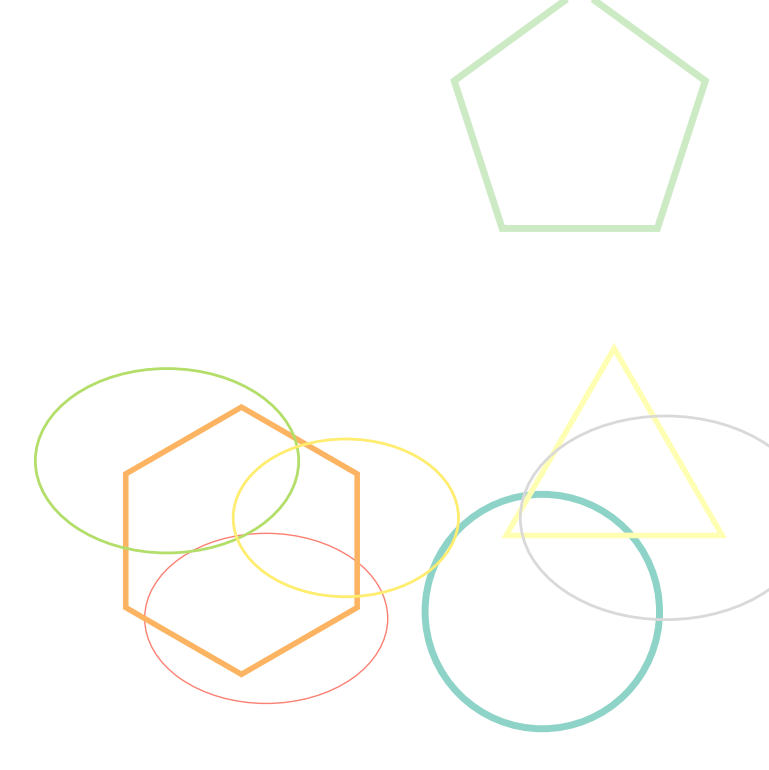[{"shape": "circle", "thickness": 2.5, "radius": 0.76, "center": [0.704, 0.206]}, {"shape": "triangle", "thickness": 2, "radius": 0.81, "center": [0.798, 0.386]}, {"shape": "oval", "thickness": 0.5, "radius": 0.79, "center": [0.346, 0.197]}, {"shape": "hexagon", "thickness": 2, "radius": 0.87, "center": [0.314, 0.298]}, {"shape": "oval", "thickness": 1, "radius": 0.86, "center": [0.217, 0.402]}, {"shape": "oval", "thickness": 1, "radius": 0.94, "center": [0.865, 0.328]}, {"shape": "pentagon", "thickness": 2.5, "radius": 0.86, "center": [0.753, 0.842]}, {"shape": "oval", "thickness": 1, "radius": 0.73, "center": [0.449, 0.327]}]